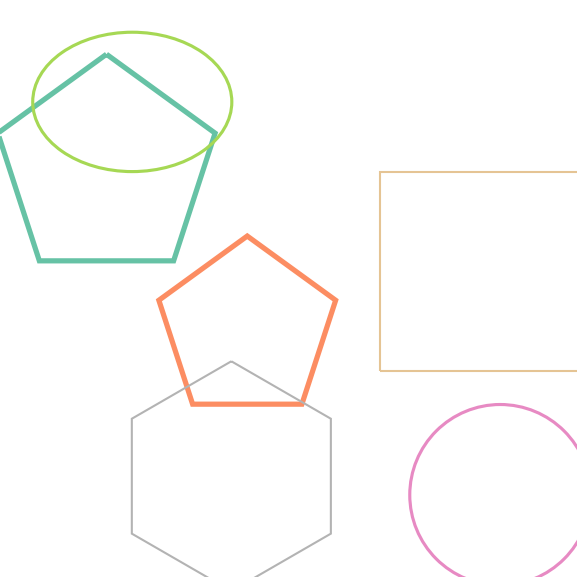[{"shape": "pentagon", "thickness": 2.5, "radius": 0.99, "center": [0.184, 0.707]}, {"shape": "pentagon", "thickness": 2.5, "radius": 0.8, "center": [0.428, 0.429]}, {"shape": "circle", "thickness": 1.5, "radius": 0.78, "center": [0.866, 0.142]}, {"shape": "oval", "thickness": 1.5, "radius": 0.86, "center": [0.229, 0.823]}, {"shape": "square", "thickness": 1, "radius": 0.86, "center": [0.83, 0.528]}, {"shape": "hexagon", "thickness": 1, "radius": 0.99, "center": [0.401, 0.175]}]